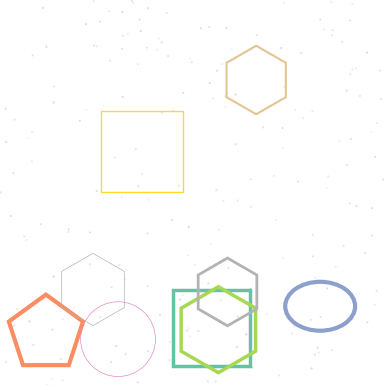[{"shape": "square", "thickness": 2.5, "radius": 0.49, "center": [0.549, 0.148]}, {"shape": "pentagon", "thickness": 3, "radius": 0.51, "center": [0.119, 0.134]}, {"shape": "oval", "thickness": 3, "radius": 0.45, "center": [0.832, 0.205]}, {"shape": "circle", "thickness": 0.5, "radius": 0.49, "center": [0.307, 0.119]}, {"shape": "hexagon", "thickness": 2.5, "radius": 0.56, "center": [0.567, 0.144]}, {"shape": "square", "thickness": 1, "radius": 0.53, "center": [0.369, 0.606]}, {"shape": "hexagon", "thickness": 1.5, "radius": 0.44, "center": [0.665, 0.792]}, {"shape": "hexagon", "thickness": 2, "radius": 0.44, "center": [0.591, 0.242]}, {"shape": "hexagon", "thickness": 0.5, "radius": 0.47, "center": [0.242, 0.248]}]